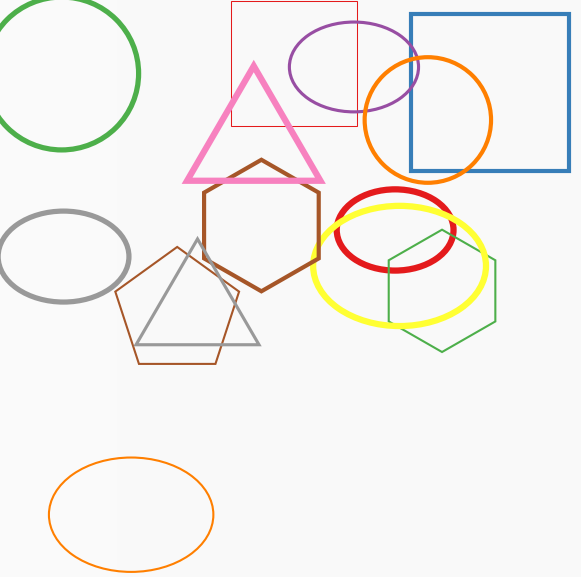[{"shape": "square", "thickness": 0.5, "radius": 0.54, "center": [0.505, 0.889]}, {"shape": "oval", "thickness": 3, "radius": 0.5, "center": [0.68, 0.601]}, {"shape": "square", "thickness": 2, "radius": 0.68, "center": [0.843, 0.84]}, {"shape": "circle", "thickness": 2.5, "radius": 0.66, "center": [0.106, 0.872]}, {"shape": "hexagon", "thickness": 1, "radius": 0.53, "center": [0.76, 0.495]}, {"shape": "oval", "thickness": 1.5, "radius": 0.56, "center": [0.609, 0.883]}, {"shape": "circle", "thickness": 2, "radius": 0.54, "center": [0.736, 0.791]}, {"shape": "oval", "thickness": 1, "radius": 0.71, "center": [0.226, 0.108]}, {"shape": "oval", "thickness": 3, "radius": 0.74, "center": [0.687, 0.539]}, {"shape": "pentagon", "thickness": 1, "radius": 0.56, "center": [0.305, 0.46]}, {"shape": "hexagon", "thickness": 2, "radius": 0.57, "center": [0.45, 0.609]}, {"shape": "triangle", "thickness": 3, "radius": 0.66, "center": [0.437, 0.752]}, {"shape": "triangle", "thickness": 1.5, "radius": 0.61, "center": [0.34, 0.463]}, {"shape": "oval", "thickness": 2.5, "radius": 0.56, "center": [0.109, 0.555]}]